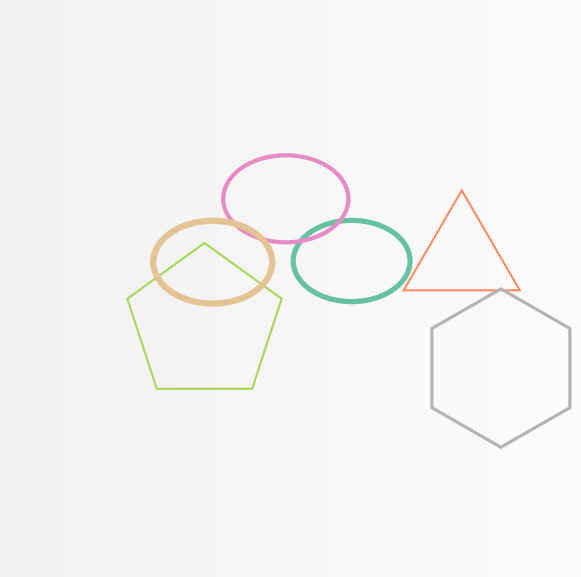[{"shape": "oval", "thickness": 2.5, "radius": 0.5, "center": [0.605, 0.547]}, {"shape": "triangle", "thickness": 1, "radius": 0.58, "center": [0.794, 0.554]}, {"shape": "oval", "thickness": 2, "radius": 0.54, "center": [0.492, 0.655]}, {"shape": "pentagon", "thickness": 1, "radius": 0.7, "center": [0.352, 0.439]}, {"shape": "oval", "thickness": 3, "radius": 0.51, "center": [0.366, 0.545]}, {"shape": "hexagon", "thickness": 1.5, "radius": 0.69, "center": [0.862, 0.362]}]